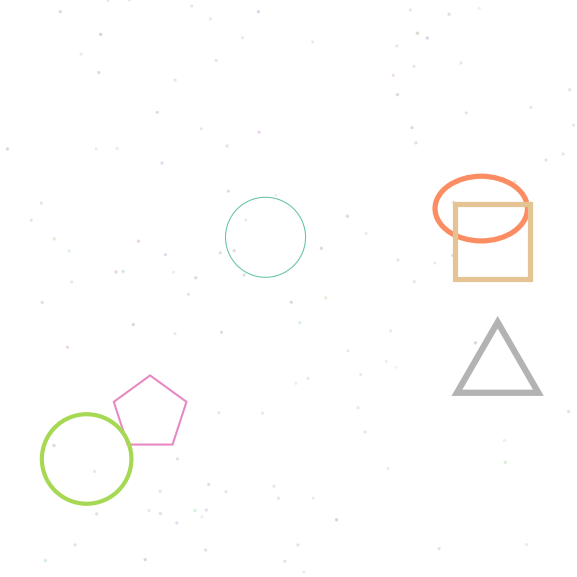[{"shape": "circle", "thickness": 0.5, "radius": 0.35, "center": [0.46, 0.588]}, {"shape": "oval", "thickness": 2.5, "radius": 0.4, "center": [0.833, 0.638]}, {"shape": "pentagon", "thickness": 1, "radius": 0.33, "center": [0.26, 0.283]}, {"shape": "circle", "thickness": 2, "radius": 0.39, "center": [0.15, 0.204]}, {"shape": "square", "thickness": 2.5, "radius": 0.32, "center": [0.853, 0.581]}, {"shape": "triangle", "thickness": 3, "radius": 0.41, "center": [0.862, 0.36]}]